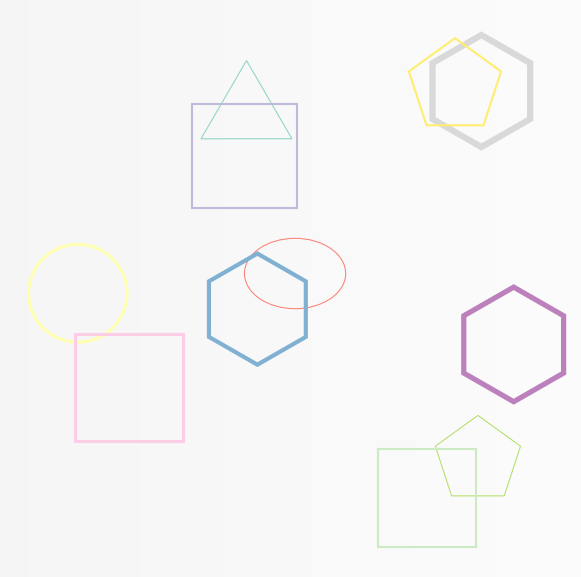[{"shape": "triangle", "thickness": 0.5, "radius": 0.45, "center": [0.424, 0.804]}, {"shape": "circle", "thickness": 1.5, "radius": 0.42, "center": [0.134, 0.491]}, {"shape": "square", "thickness": 1, "radius": 0.45, "center": [0.421, 0.729]}, {"shape": "oval", "thickness": 0.5, "radius": 0.44, "center": [0.508, 0.526]}, {"shape": "hexagon", "thickness": 2, "radius": 0.48, "center": [0.443, 0.464]}, {"shape": "pentagon", "thickness": 0.5, "radius": 0.39, "center": [0.822, 0.203]}, {"shape": "square", "thickness": 1.5, "radius": 0.46, "center": [0.222, 0.328]}, {"shape": "hexagon", "thickness": 3, "radius": 0.48, "center": [0.828, 0.841]}, {"shape": "hexagon", "thickness": 2.5, "radius": 0.5, "center": [0.884, 0.403]}, {"shape": "square", "thickness": 1, "radius": 0.42, "center": [0.735, 0.137]}, {"shape": "pentagon", "thickness": 1, "radius": 0.42, "center": [0.783, 0.85]}]